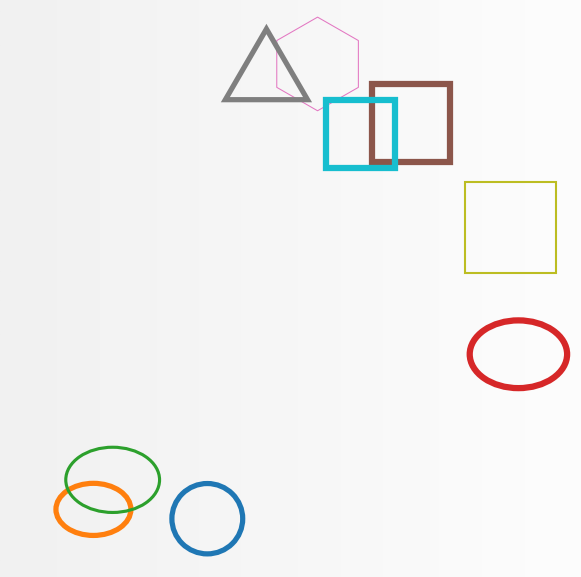[{"shape": "circle", "thickness": 2.5, "radius": 0.3, "center": [0.357, 0.101]}, {"shape": "oval", "thickness": 2.5, "radius": 0.32, "center": [0.161, 0.117]}, {"shape": "oval", "thickness": 1.5, "radius": 0.4, "center": [0.194, 0.168]}, {"shape": "oval", "thickness": 3, "radius": 0.42, "center": [0.892, 0.386]}, {"shape": "square", "thickness": 3, "radius": 0.34, "center": [0.707, 0.787]}, {"shape": "hexagon", "thickness": 0.5, "radius": 0.41, "center": [0.546, 0.888]}, {"shape": "triangle", "thickness": 2.5, "radius": 0.41, "center": [0.458, 0.867]}, {"shape": "square", "thickness": 1, "radius": 0.39, "center": [0.878, 0.605]}, {"shape": "square", "thickness": 3, "radius": 0.3, "center": [0.621, 0.767]}]